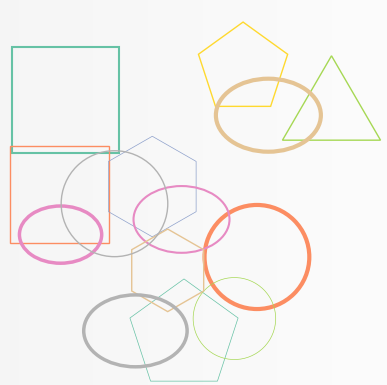[{"shape": "pentagon", "thickness": 0.5, "radius": 0.73, "center": [0.475, 0.129]}, {"shape": "square", "thickness": 1.5, "radius": 0.69, "center": [0.169, 0.741]}, {"shape": "circle", "thickness": 3, "radius": 0.68, "center": [0.663, 0.332]}, {"shape": "square", "thickness": 1, "radius": 0.63, "center": [0.154, 0.495]}, {"shape": "hexagon", "thickness": 0.5, "radius": 0.65, "center": [0.393, 0.515]}, {"shape": "oval", "thickness": 1.5, "radius": 0.62, "center": [0.468, 0.43]}, {"shape": "oval", "thickness": 2.5, "radius": 0.53, "center": [0.156, 0.391]}, {"shape": "triangle", "thickness": 1, "radius": 0.73, "center": [0.855, 0.709]}, {"shape": "circle", "thickness": 0.5, "radius": 0.53, "center": [0.605, 0.173]}, {"shape": "pentagon", "thickness": 1, "radius": 0.61, "center": [0.627, 0.822]}, {"shape": "hexagon", "thickness": 1, "radius": 0.54, "center": [0.433, 0.298]}, {"shape": "oval", "thickness": 3, "radius": 0.68, "center": [0.693, 0.701]}, {"shape": "oval", "thickness": 2.5, "radius": 0.67, "center": [0.349, 0.141]}, {"shape": "circle", "thickness": 1, "radius": 0.69, "center": [0.295, 0.471]}]